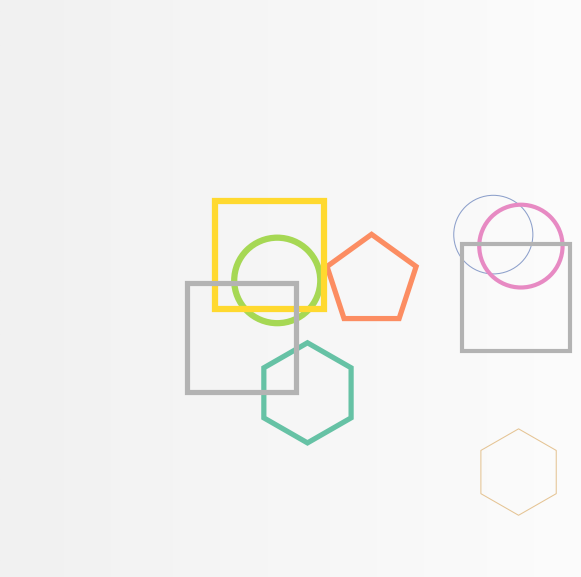[{"shape": "hexagon", "thickness": 2.5, "radius": 0.43, "center": [0.529, 0.319]}, {"shape": "pentagon", "thickness": 2.5, "radius": 0.4, "center": [0.639, 0.513]}, {"shape": "circle", "thickness": 0.5, "radius": 0.34, "center": [0.849, 0.593]}, {"shape": "circle", "thickness": 2, "radius": 0.36, "center": [0.896, 0.573]}, {"shape": "circle", "thickness": 3, "radius": 0.37, "center": [0.477, 0.514]}, {"shape": "square", "thickness": 3, "radius": 0.47, "center": [0.463, 0.557]}, {"shape": "hexagon", "thickness": 0.5, "radius": 0.37, "center": [0.892, 0.182]}, {"shape": "square", "thickness": 2.5, "radius": 0.47, "center": [0.415, 0.415]}, {"shape": "square", "thickness": 2, "radius": 0.46, "center": [0.888, 0.483]}]